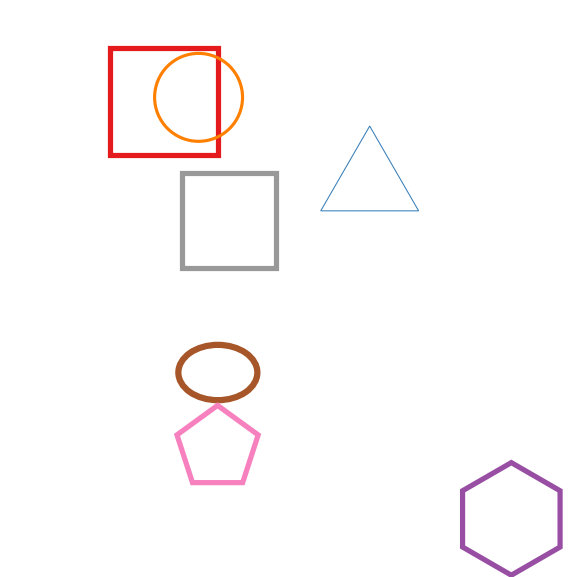[{"shape": "square", "thickness": 2.5, "radius": 0.46, "center": [0.284, 0.824]}, {"shape": "triangle", "thickness": 0.5, "radius": 0.49, "center": [0.64, 0.683]}, {"shape": "hexagon", "thickness": 2.5, "radius": 0.49, "center": [0.885, 0.101]}, {"shape": "circle", "thickness": 1.5, "radius": 0.38, "center": [0.344, 0.831]}, {"shape": "oval", "thickness": 3, "radius": 0.34, "center": [0.377, 0.354]}, {"shape": "pentagon", "thickness": 2.5, "radius": 0.37, "center": [0.377, 0.223]}, {"shape": "square", "thickness": 2.5, "radius": 0.41, "center": [0.397, 0.617]}]